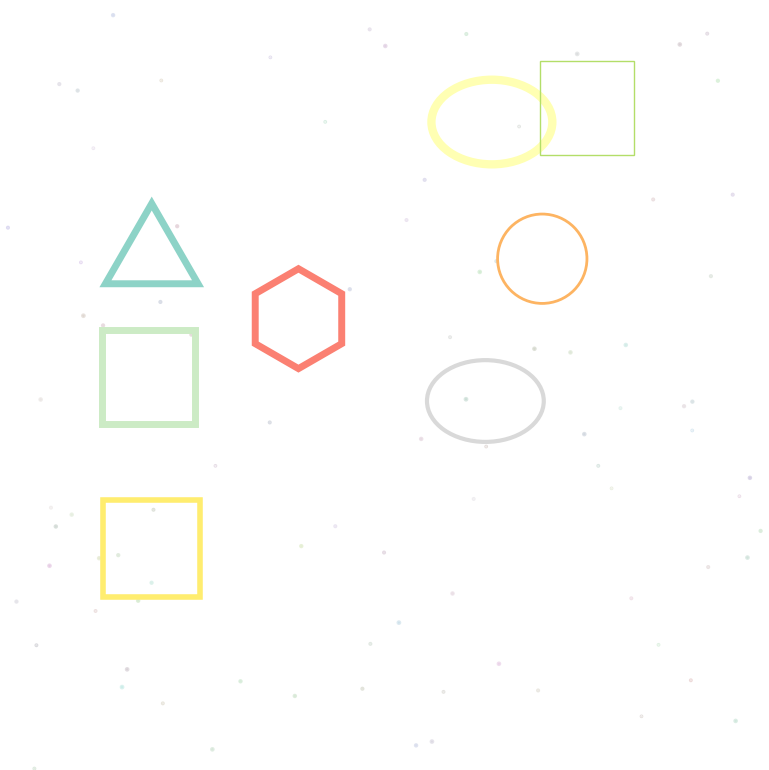[{"shape": "triangle", "thickness": 2.5, "radius": 0.35, "center": [0.197, 0.666]}, {"shape": "oval", "thickness": 3, "radius": 0.39, "center": [0.639, 0.842]}, {"shape": "hexagon", "thickness": 2.5, "radius": 0.32, "center": [0.388, 0.586]}, {"shape": "circle", "thickness": 1, "radius": 0.29, "center": [0.704, 0.664]}, {"shape": "square", "thickness": 0.5, "radius": 0.31, "center": [0.762, 0.86]}, {"shape": "oval", "thickness": 1.5, "radius": 0.38, "center": [0.63, 0.479]}, {"shape": "square", "thickness": 2.5, "radius": 0.3, "center": [0.193, 0.51]}, {"shape": "square", "thickness": 2, "radius": 0.32, "center": [0.197, 0.288]}]